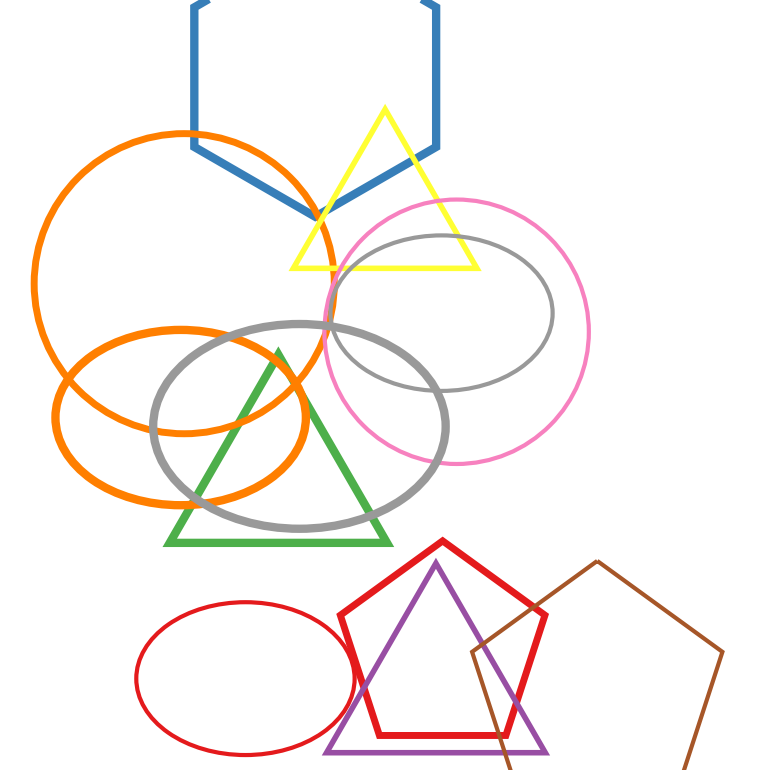[{"shape": "oval", "thickness": 1.5, "radius": 0.71, "center": [0.319, 0.119]}, {"shape": "pentagon", "thickness": 2.5, "radius": 0.7, "center": [0.575, 0.158]}, {"shape": "hexagon", "thickness": 3, "radius": 0.91, "center": [0.409, 0.9]}, {"shape": "triangle", "thickness": 3, "radius": 0.81, "center": [0.362, 0.376]}, {"shape": "triangle", "thickness": 2, "radius": 0.82, "center": [0.566, 0.104]}, {"shape": "oval", "thickness": 3, "radius": 0.81, "center": [0.235, 0.458]}, {"shape": "circle", "thickness": 2.5, "radius": 0.97, "center": [0.239, 0.632]}, {"shape": "triangle", "thickness": 2, "radius": 0.69, "center": [0.5, 0.72]}, {"shape": "pentagon", "thickness": 1.5, "radius": 0.85, "center": [0.776, 0.101]}, {"shape": "circle", "thickness": 1.5, "radius": 0.86, "center": [0.593, 0.569]}, {"shape": "oval", "thickness": 1.5, "radius": 0.72, "center": [0.573, 0.593]}, {"shape": "oval", "thickness": 3, "radius": 0.95, "center": [0.389, 0.446]}]